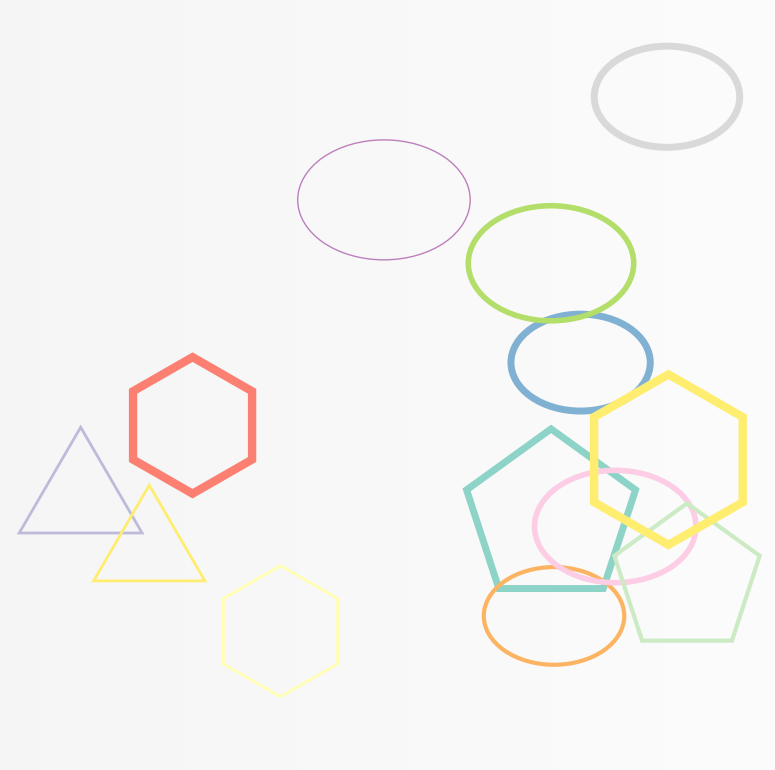[{"shape": "pentagon", "thickness": 2.5, "radius": 0.57, "center": [0.711, 0.328]}, {"shape": "hexagon", "thickness": 1, "radius": 0.43, "center": [0.362, 0.18]}, {"shape": "triangle", "thickness": 1, "radius": 0.46, "center": [0.104, 0.354]}, {"shape": "hexagon", "thickness": 3, "radius": 0.44, "center": [0.248, 0.448]}, {"shape": "oval", "thickness": 2.5, "radius": 0.45, "center": [0.749, 0.529]}, {"shape": "oval", "thickness": 1.5, "radius": 0.45, "center": [0.715, 0.2]}, {"shape": "oval", "thickness": 2, "radius": 0.53, "center": [0.711, 0.658]}, {"shape": "oval", "thickness": 2, "radius": 0.52, "center": [0.794, 0.316]}, {"shape": "oval", "thickness": 2.5, "radius": 0.47, "center": [0.861, 0.874]}, {"shape": "oval", "thickness": 0.5, "radius": 0.56, "center": [0.495, 0.74]}, {"shape": "pentagon", "thickness": 1.5, "radius": 0.49, "center": [0.886, 0.248]}, {"shape": "triangle", "thickness": 1, "radius": 0.41, "center": [0.193, 0.287]}, {"shape": "hexagon", "thickness": 3, "radius": 0.55, "center": [0.862, 0.403]}]